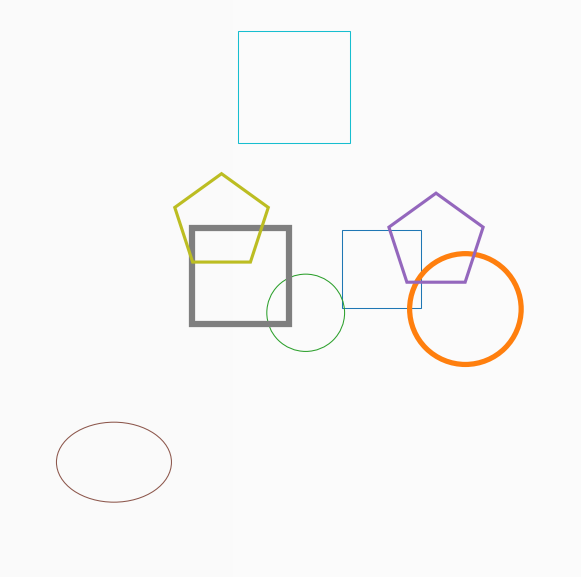[{"shape": "square", "thickness": 0.5, "radius": 0.34, "center": [0.656, 0.534]}, {"shape": "circle", "thickness": 2.5, "radius": 0.48, "center": [0.801, 0.464]}, {"shape": "circle", "thickness": 0.5, "radius": 0.33, "center": [0.526, 0.458]}, {"shape": "pentagon", "thickness": 1.5, "radius": 0.43, "center": [0.75, 0.579]}, {"shape": "oval", "thickness": 0.5, "radius": 0.49, "center": [0.196, 0.199]}, {"shape": "square", "thickness": 3, "radius": 0.42, "center": [0.414, 0.521]}, {"shape": "pentagon", "thickness": 1.5, "radius": 0.42, "center": [0.381, 0.614]}, {"shape": "square", "thickness": 0.5, "radius": 0.48, "center": [0.506, 0.848]}]